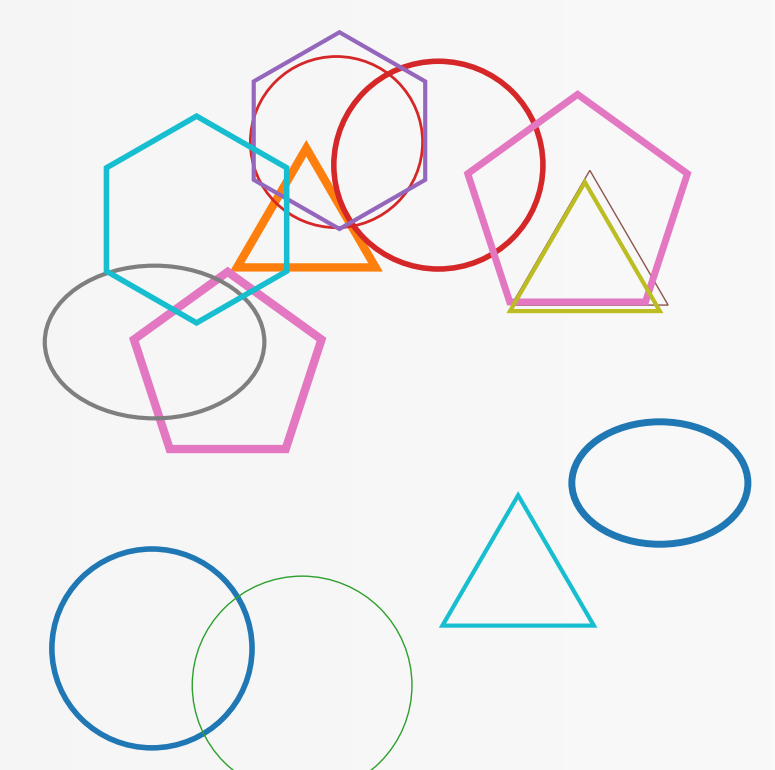[{"shape": "oval", "thickness": 2.5, "radius": 0.57, "center": [0.851, 0.373]}, {"shape": "circle", "thickness": 2, "radius": 0.65, "center": [0.196, 0.158]}, {"shape": "triangle", "thickness": 3, "radius": 0.52, "center": [0.395, 0.704]}, {"shape": "circle", "thickness": 0.5, "radius": 0.71, "center": [0.39, 0.11]}, {"shape": "circle", "thickness": 1, "radius": 0.56, "center": [0.434, 0.815]}, {"shape": "circle", "thickness": 2, "radius": 0.67, "center": [0.566, 0.786]}, {"shape": "hexagon", "thickness": 1.5, "radius": 0.64, "center": [0.438, 0.83]}, {"shape": "triangle", "thickness": 0.5, "radius": 0.58, "center": [0.761, 0.662]}, {"shape": "pentagon", "thickness": 3, "radius": 0.64, "center": [0.294, 0.52]}, {"shape": "pentagon", "thickness": 2.5, "radius": 0.75, "center": [0.745, 0.728]}, {"shape": "oval", "thickness": 1.5, "radius": 0.71, "center": [0.199, 0.556]}, {"shape": "triangle", "thickness": 1.5, "radius": 0.56, "center": [0.755, 0.652]}, {"shape": "triangle", "thickness": 1.5, "radius": 0.56, "center": [0.669, 0.244]}, {"shape": "hexagon", "thickness": 2, "radius": 0.67, "center": [0.254, 0.715]}]